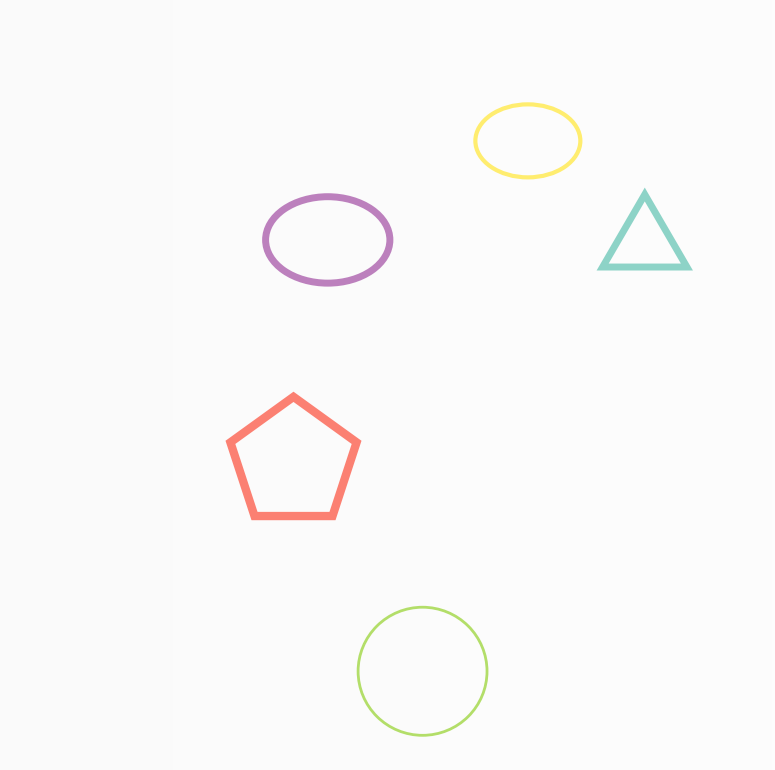[{"shape": "triangle", "thickness": 2.5, "radius": 0.31, "center": [0.832, 0.685]}, {"shape": "pentagon", "thickness": 3, "radius": 0.43, "center": [0.379, 0.399]}, {"shape": "circle", "thickness": 1, "radius": 0.42, "center": [0.545, 0.128]}, {"shape": "oval", "thickness": 2.5, "radius": 0.4, "center": [0.423, 0.688]}, {"shape": "oval", "thickness": 1.5, "radius": 0.34, "center": [0.681, 0.817]}]